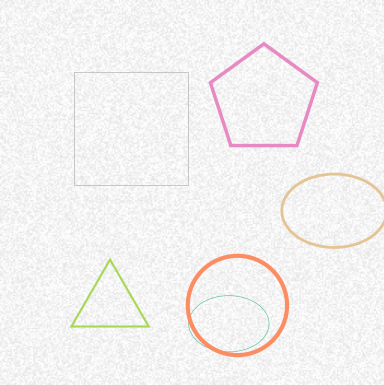[{"shape": "oval", "thickness": 0.5, "radius": 0.52, "center": [0.594, 0.159]}, {"shape": "circle", "thickness": 3, "radius": 0.64, "center": [0.617, 0.207]}, {"shape": "pentagon", "thickness": 2.5, "radius": 0.73, "center": [0.685, 0.74]}, {"shape": "triangle", "thickness": 1.5, "radius": 0.58, "center": [0.286, 0.21]}, {"shape": "oval", "thickness": 2, "radius": 0.68, "center": [0.868, 0.453]}, {"shape": "square", "thickness": 0.5, "radius": 0.74, "center": [0.34, 0.667]}]